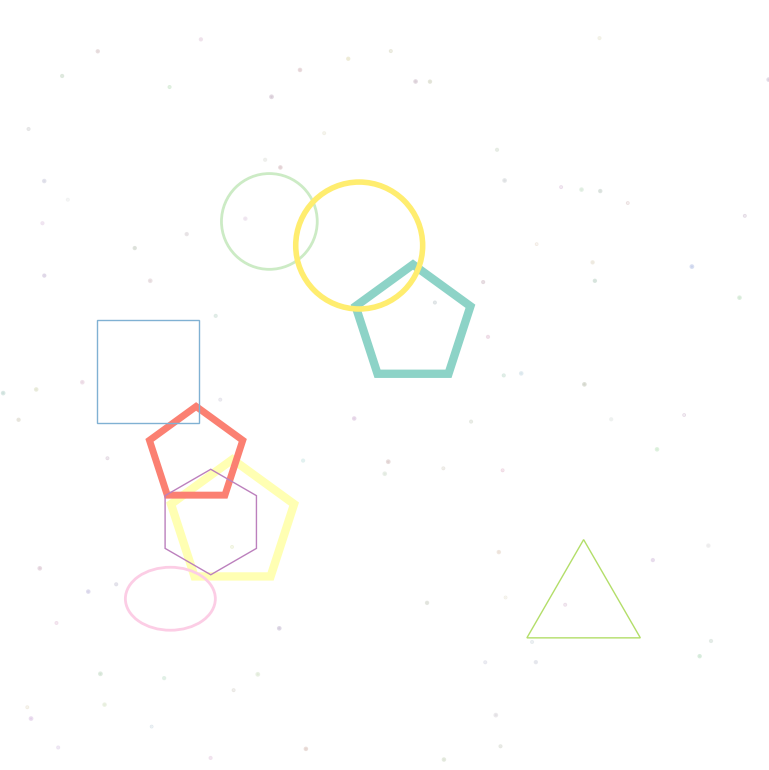[{"shape": "pentagon", "thickness": 3, "radius": 0.39, "center": [0.536, 0.578]}, {"shape": "pentagon", "thickness": 3, "radius": 0.42, "center": [0.302, 0.319]}, {"shape": "pentagon", "thickness": 2.5, "radius": 0.32, "center": [0.255, 0.408]}, {"shape": "square", "thickness": 0.5, "radius": 0.33, "center": [0.192, 0.518]}, {"shape": "triangle", "thickness": 0.5, "radius": 0.43, "center": [0.758, 0.214]}, {"shape": "oval", "thickness": 1, "radius": 0.29, "center": [0.221, 0.222]}, {"shape": "hexagon", "thickness": 0.5, "radius": 0.34, "center": [0.274, 0.322]}, {"shape": "circle", "thickness": 1, "radius": 0.31, "center": [0.35, 0.712]}, {"shape": "circle", "thickness": 2, "radius": 0.41, "center": [0.466, 0.681]}]